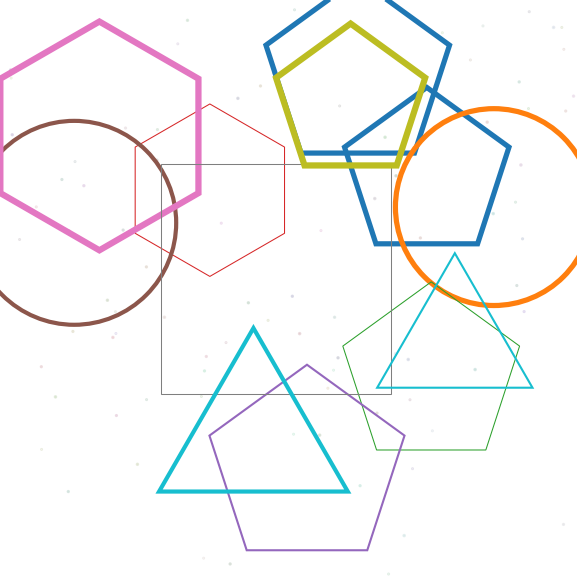[{"shape": "pentagon", "thickness": 2.5, "radius": 0.84, "center": [0.619, 0.869]}, {"shape": "pentagon", "thickness": 2.5, "radius": 0.75, "center": [0.739, 0.698]}, {"shape": "circle", "thickness": 2.5, "radius": 0.85, "center": [0.855, 0.641]}, {"shape": "pentagon", "thickness": 0.5, "radius": 0.8, "center": [0.747, 0.35]}, {"shape": "hexagon", "thickness": 0.5, "radius": 0.75, "center": [0.363, 0.67]}, {"shape": "pentagon", "thickness": 1, "radius": 0.89, "center": [0.532, 0.19]}, {"shape": "circle", "thickness": 2, "radius": 0.88, "center": [0.129, 0.613]}, {"shape": "hexagon", "thickness": 3, "radius": 0.99, "center": [0.172, 0.764]}, {"shape": "square", "thickness": 0.5, "radius": 0.99, "center": [0.478, 0.516]}, {"shape": "pentagon", "thickness": 3, "radius": 0.68, "center": [0.607, 0.823]}, {"shape": "triangle", "thickness": 2, "radius": 0.94, "center": [0.439, 0.242]}, {"shape": "triangle", "thickness": 1, "radius": 0.78, "center": [0.788, 0.405]}]